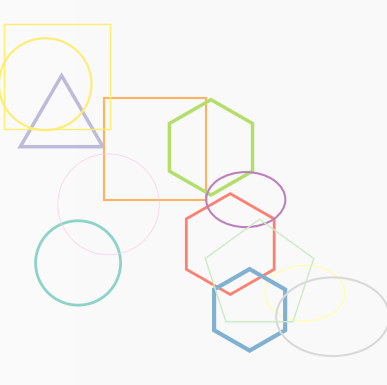[{"shape": "circle", "thickness": 2, "radius": 0.55, "center": [0.202, 0.317]}, {"shape": "oval", "thickness": 1, "radius": 0.52, "center": [0.787, 0.238]}, {"shape": "triangle", "thickness": 2.5, "radius": 0.62, "center": [0.159, 0.681]}, {"shape": "hexagon", "thickness": 2, "radius": 0.65, "center": [0.594, 0.366]}, {"shape": "hexagon", "thickness": 3, "radius": 0.53, "center": [0.644, 0.195]}, {"shape": "square", "thickness": 1.5, "radius": 0.66, "center": [0.4, 0.612]}, {"shape": "hexagon", "thickness": 2.5, "radius": 0.62, "center": [0.544, 0.617]}, {"shape": "circle", "thickness": 0.5, "radius": 0.65, "center": [0.28, 0.469]}, {"shape": "oval", "thickness": 1.5, "radius": 0.73, "center": [0.859, 0.177]}, {"shape": "oval", "thickness": 1.5, "radius": 0.51, "center": [0.634, 0.482]}, {"shape": "pentagon", "thickness": 1, "radius": 0.74, "center": [0.67, 0.283]}, {"shape": "square", "thickness": 1, "radius": 0.68, "center": [0.147, 0.801]}, {"shape": "circle", "thickness": 1.5, "radius": 0.6, "center": [0.117, 0.781]}]